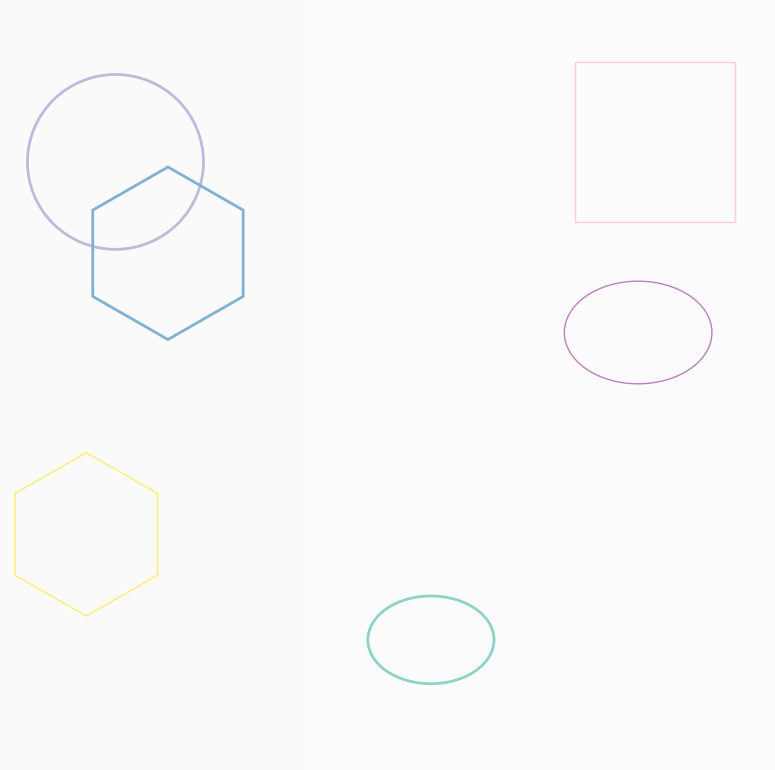[{"shape": "oval", "thickness": 1, "radius": 0.41, "center": [0.556, 0.169]}, {"shape": "circle", "thickness": 1, "radius": 0.57, "center": [0.149, 0.79]}, {"shape": "hexagon", "thickness": 1, "radius": 0.56, "center": [0.217, 0.671]}, {"shape": "square", "thickness": 0.5, "radius": 0.52, "center": [0.845, 0.816]}, {"shape": "oval", "thickness": 0.5, "radius": 0.48, "center": [0.823, 0.568]}, {"shape": "hexagon", "thickness": 0.5, "radius": 0.53, "center": [0.111, 0.306]}]